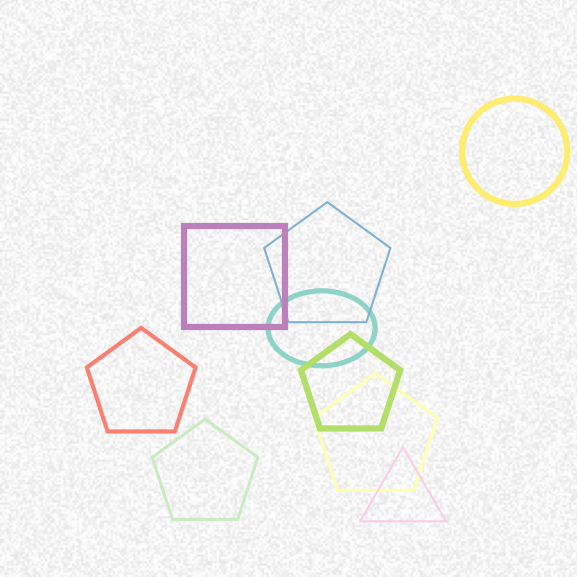[{"shape": "oval", "thickness": 2.5, "radius": 0.46, "center": [0.557, 0.431]}, {"shape": "pentagon", "thickness": 1.5, "radius": 0.56, "center": [0.651, 0.241]}, {"shape": "pentagon", "thickness": 2, "radius": 0.5, "center": [0.245, 0.332]}, {"shape": "pentagon", "thickness": 1, "radius": 0.57, "center": [0.567, 0.534]}, {"shape": "pentagon", "thickness": 3, "radius": 0.45, "center": [0.607, 0.33]}, {"shape": "triangle", "thickness": 1, "radius": 0.43, "center": [0.698, 0.139]}, {"shape": "square", "thickness": 3, "radius": 0.44, "center": [0.406, 0.521]}, {"shape": "pentagon", "thickness": 1.5, "radius": 0.48, "center": [0.355, 0.177]}, {"shape": "circle", "thickness": 3, "radius": 0.46, "center": [0.891, 0.737]}]